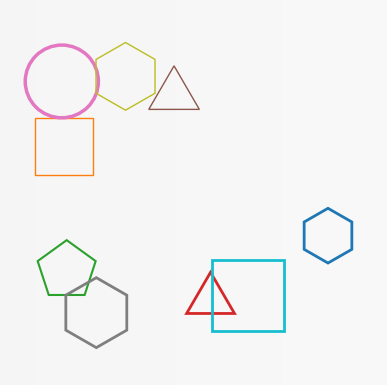[{"shape": "hexagon", "thickness": 2, "radius": 0.36, "center": [0.846, 0.388]}, {"shape": "square", "thickness": 1, "radius": 0.37, "center": [0.166, 0.619]}, {"shape": "pentagon", "thickness": 1.5, "radius": 0.39, "center": [0.172, 0.297]}, {"shape": "triangle", "thickness": 2, "radius": 0.36, "center": [0.543, 0.221]}, {"shape": "triangle", "thickness": 1, "radius": 0.38, "center": [0.449, 0.754]}, {"shape": "circle", "thickness": 2.5, "radius": 0.47, "center": [0.16, 0.789]}, {"shape": "hexagon", "thickness": 2, "radius": 0.45, "center": [0.249, 0.188]}, {"shape": "hexagon", "thickness": 1, "radius": 0.44, "center": [0.324, 0.802]}, {"shape": "square", "thickness": 2, "radius": 0.46, "center": [0.64, 0.233]}]